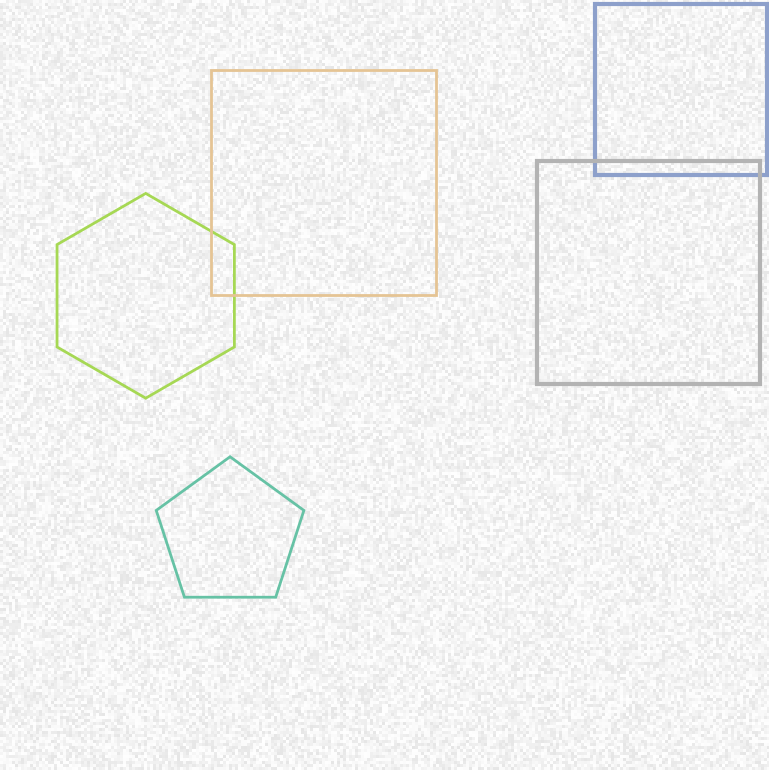[{"shape": "pentagon", "thickness": 1, "radius": 0.5, "center": [0.299, 0.306]}, {"shape": "square", "thickness": 1.5, "radius": 0.56, "center": [0.884, 0.883]}, {"shape": "hexagon", "thickness": 1, "radius": 0.66, "center": [0.189, 0.616]}, {"shape": "square", "thickness": 1, "radius": 0.73, "center": [0.421, 0.763]}, {"shape": "square", "thickness": 1.5, "radius": 0.72, "center": [0.842, 0.646]}]